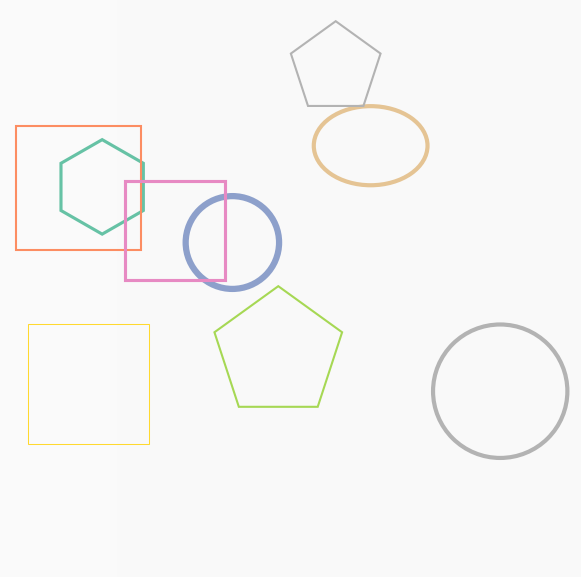[{"shape": "hexagon", "thickness": 1.5, "radius": 0.41, "center": [0.176, 0.676]}, {"shape": "square", "thickness": 1, "radius": 0.53, "center": [0.135, 0.674]}, {"shape": "circle", "thickness": 3, "radius": 0.4, "center": [0.4, 0.579]}, {"shape": "square", "thickness": 1.5, "radius": 0.43, "center": [0.301, 0.6]}, {"shape": "pentagon", "thickness": 1, "radius": 0.58, "center": [0.479, 0.388]}, {"shape": "square", "thickness": 0.5, "radius": 0.52, "center": [0.152, 0.334]}, {"shape": "oval", "thickness": 2, "radius": 0.49, "center": [0.638, 0.747]}, {"shape": "pentagon", "thickness": 1, "radius": 0.41, "center": [0.578, 0.881]}, {"shape": "circle", "thickness": 2, "radius": 0.58, "center": [0.861, 0.322]}]